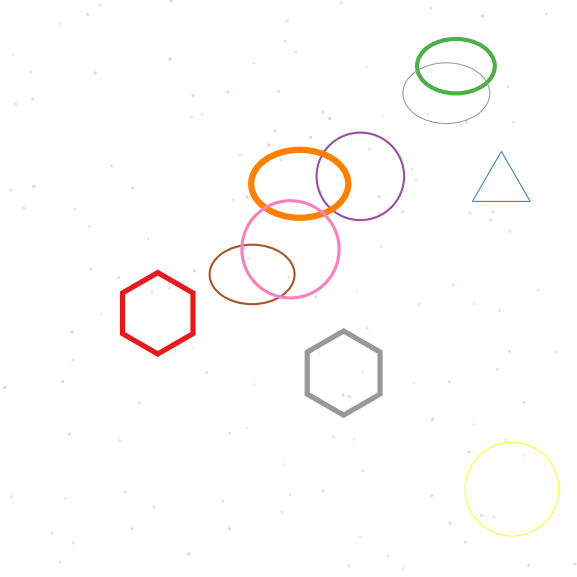[{"shape": "hexagon", "thickness": 2.5, "radius": 0.35, "center": [0.273, 0.457]}, {"shape": "triangle", "thickness": 0.5, "radius": 0.29, "center": [0.868, 0.679]}, {"shape": "oval", "thickness": 2, "radius": 0.34, "center": [0.789, 0.885]}, {"shape": "circle", "thickness": 1, "radius": 0.38, "center": [0.624, 0.694]}, {"shape": "oval", "thickness": 3, "radius": 0.42, "center": [0.519, 0.681]}, {"shape": "circle", "thickness": 0.5, "radius": 0.41, "center": [0.886, 0.152]}, {"shape": "oval", "thickness": 1, "radius": 0.37, "center": [0.437, 0.524]}, {"shape": "circle", "thickness": 1.5, "radius": 0.42, "center": [0.503, 0.567]}, {"shape": "oval", "thickness": 0.5, "radius": 0.38, "center": [0.773, 0.838]}, {"shape": "hexagon", "thickness": 2.5, "radius": 0.36, "center": [0.595, 0.353]}]